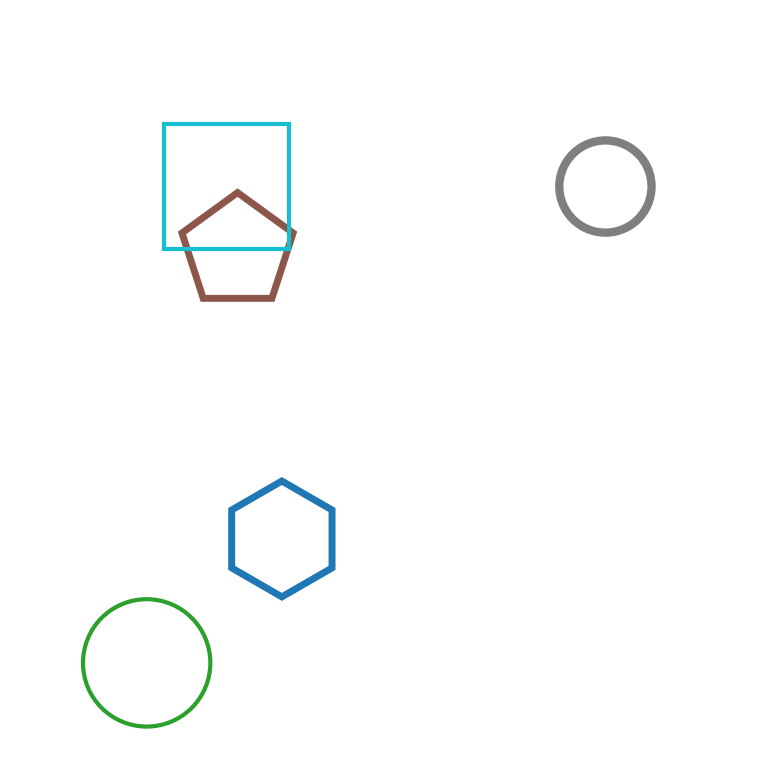[{"shape": "hexagon", "thickness": 2.5, "radius": 0.38, "center": [0.366, 0.3]}, {"shape": "circle", "thickness": 1.5, "radius": 0.41, "center": [0.19, 0.139]}, {"shape": "pentagon", "thickness": 2.5, "radius": 0.38, "center": [0.309, 0.674]}, {"shape": "circle", "thickness": 3, "radius": 0.3, "center": [0.786, 0.758]}, {"shape": "square", "thickness": 1.5, "radius": 0.41, "center": [0.294, 0.758]}]